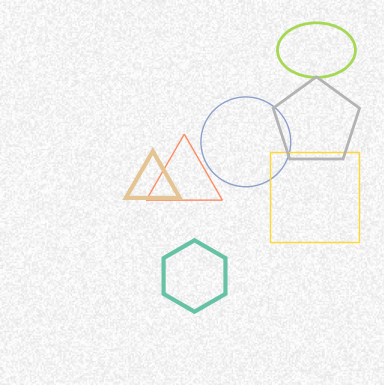[{"shape": "hexagon", "thickness": 3, "radius": 0.46, "center": [0.505, 0.283]}, {"shape": "triangle", "thickness": 1, "radius": 0.57, "center": [0.479, 0.537]}, {"shape": "circle", "thickness": 1, "radius": 0.58, "center": [0.639, 0.632]}, {"shape": "oval", "thickness": 2, "radius": 0.51, "center": [0.822, 0.87]}, {"shape": "square", "thickness": 1, "radius": 0.58, "center": [0.817, 0.488]}, {"shape": "triangle", "thickness": 3, "radius": 0.4, "center": [0.397, 0.526]}, {"shape": "pentagon", "thickness": 2, "radius": 0.59, "center": [0.822, 0.683]}]